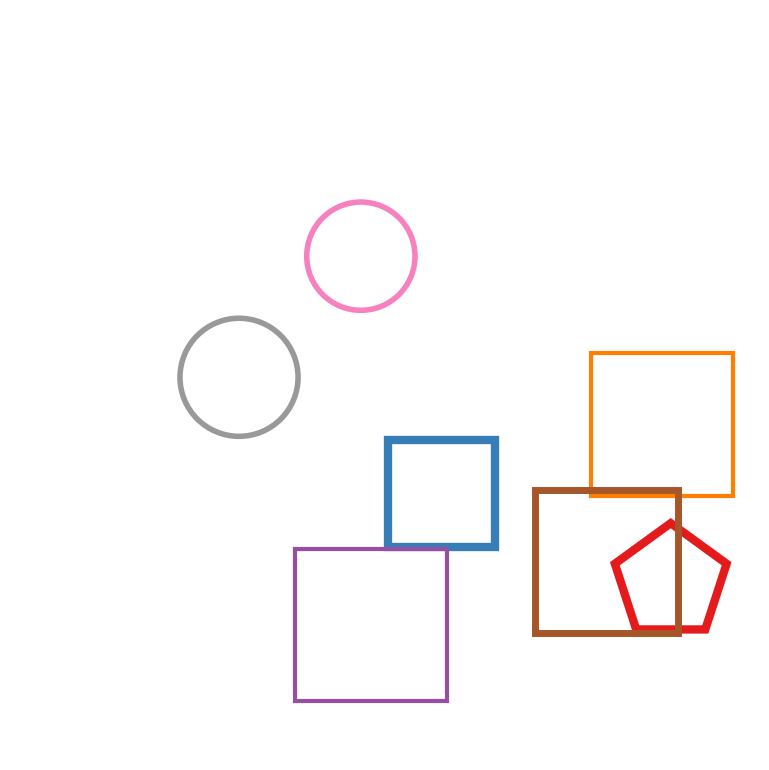[{"shape": "pentagon", "thickness": 3, "radius": 0.38, "center": [0.871, 0.244]}, {"shape": "square", "thickness": 3, "radius": 0.35, "center": [0.574, 0.359]}, {"shape": "square", "thickness": 1.5, "radius": 0.49, "center": [0.482, 0.188]}, {"shape": "square", "thickness": 1.5, "radius": 0.46, "center": [0.86, 0.449]}, {"shape": "square", "thickness": 2.5, "radius": 0.47, "center": [0.788, 0.271]}, {"shape": "circle", "thickness": 2, "radius": 0.35, "center": [0.469, 0.667]}, {"shape": "circle", "thickness": 2, "radius": 0.38, "center": [0.31, 0.51]}]